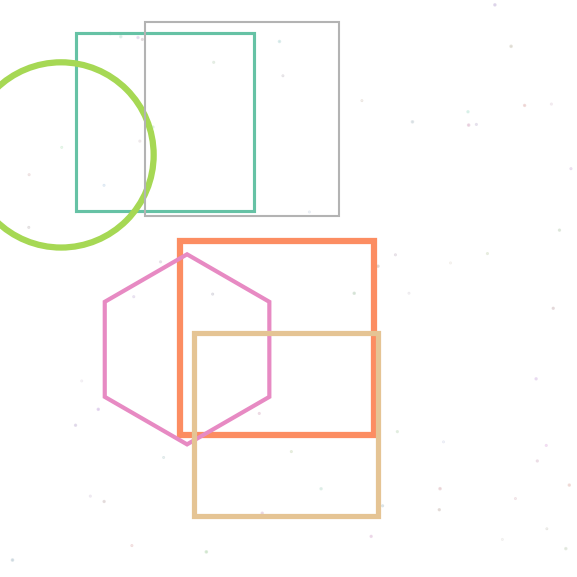[{"shape": "square", "thickness": 1.5, "radius": 0.77, "center": [0.286, 0.788]}, {"shape": "square", "thickness": 3, "radius": 0.84, "center": [0.479, 0.414]}, {"shape": "hexagon", "thickness": 2, "radius": 0.82, "center": [0.324, 0.394]}, {"shape": "circle", "thickness": 3, "radius": 0.8, "center": [0.106, 0.731]}, {"shape": "square", "thickness": 2.5, "radius": 0.79, "center": [0.495, 0.264]}, {"shape": "square", "thickness": 1, "radius": 0.84, "center": [0.419, 0.793]}]